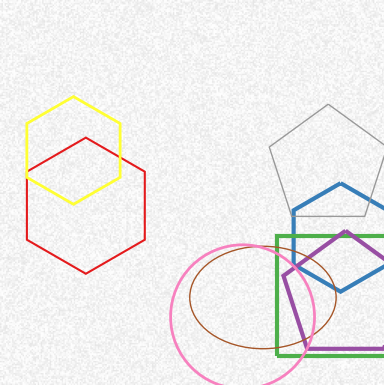[{"shape": "hexagon", "thickness": 1.5, "radius": 0.88, "center": [0.223, 0.466]}, {"shape": "hexagon", "thickness": 3, "radius": 0.7, "center": [0.885, 0.383]}, {"shape": "square", "thickness": 3, "radius": 0.78, "center": [0.876, 0.232]}, {"shape": "pentagon", "thickness": 3, "radius": 0.85, "center": [0.898, 0.231]}, {"shape": "hexagon", "thickness": 2, "radius": 0.7, "center": [0.191, 0.609]}, {"shape": "oval", "thickness": 1, "radius": 0.95, "center": [0.683, 0.227]}, {"shape": "circle", "thickness": 2, "radius": 0.93, "center": [0.63, 0.177]}, {"shape": "pentagon", "thickness": 1, "radius": 0.81, "center": [0.853, 0.568]}]